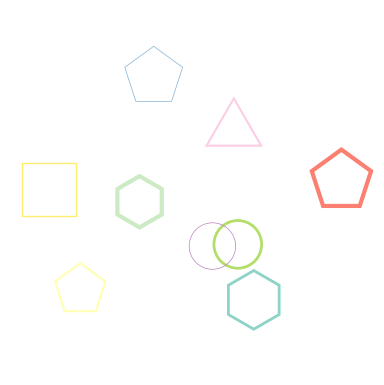[{"shape": "hexagon", "thickness": 2, "radius": 0.38, "center": [0.659, 0.221]}, {"shape": "pentagon", "thickness": 1.5, "radius": 0.34, "center": [0.208, 0.247]}, {"shape": "pentagon", "thickness": 3, "radius": 0.4, "center": [0.887, 0.531]}, {"shape": "pentagon", "thickness": 0.5, "radius": 0.4, "center": [0.399, 0.801]}, {"shape": "circle", "thickness": 2, "radius": 0.31, "center": [0.618, 0.365]}, {"shape": "triangle", "thickness": 1.5, "radius": 0.41, "center": [0.607, 0.663]}, {"shape": "circle", "thickness": 0.5, "radius": 0.3, "center": [0.552, 0.361]}, {"shape": "hexagon", "thickness": 3, "radius": 0.33, "center": [0.363, 0.476]}, {"shape": "square", "thickness": 1, "radius": 0.35, "center": [0.127, 0.508]}]